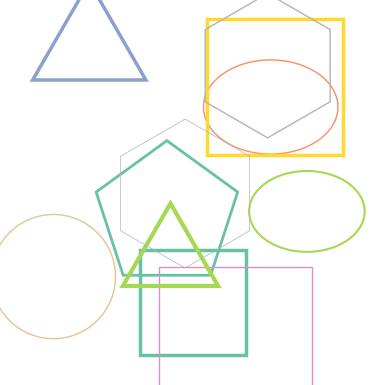[{"shape": "square", "thickness": 2.5, "radius": 0.69, "center": [0.502, 0.214]}, {"shape": "pentagon", "thickness": 2, "radius": 0.97, "center": [0.434, 0.441]}, {"shape": "oval", "thickness": 1, "radius": 0.87, "center": [0.703, 0.722]}, {"shape": "triangle", "thickness": 2.5, "radius": 0.85, "center": [0.232, 0.877]}, {"shape": "square", "thickness": 1, "radius": 1.0, "center": [0.612, 0.107]}, {"shape": "triangle", "thickness": 3, "radius": 0.71, "center": [0.443, 0.329]}, {"shape": "oval", "thickness": 1.5, "radius": 0.75, "center": [0.797, 0.451]}, {"shape": "square", "thickness": 2.5, "radius": 0.88, "center": [0.715, 0.773]}, {"shape": "circle", "thickness": 1, "radius": 0.81, "center": [0.139, 0.282]}, {"shape": "hexagon", "thickness": 1, "radius": 0.94, "center": [0.695, 0.829]}, {"shape": "hexagon", "thickness": 0.5, "radius": 0.97, "center": [0.481, 0.497]}]